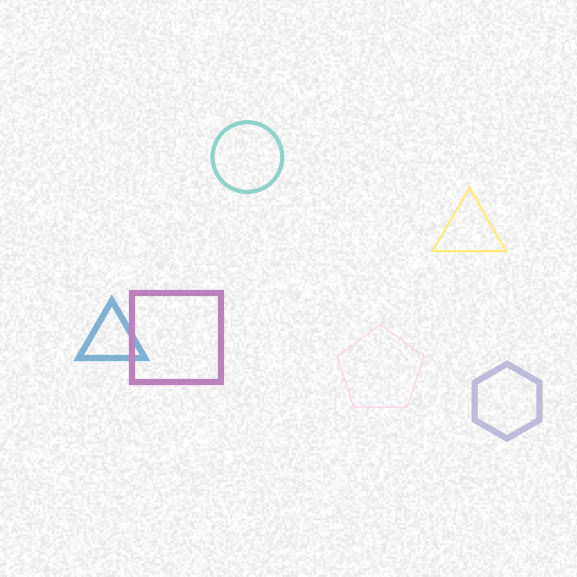[{"shape": "circle", "thickness": 2, "radius": 0.3, "center": [0.428, 0.727]}, {"shape": "hexagon", "thickness": 3, "radius": 0.32, "center": [0.878, 0.304]}, {"shape": "triangle", "thickness": 3, "radius": 0.33, "center": [0.194, 0.412]}, {"shape": "pentagon", "thickness": 0.5, "radius": 0.39, "center": [0.659, 0.358]}, {"shape": "square", "thickness": 3, "radius": 0.39, "center": [0.306, 0.415]}, {"shape": "triangle", "thickness": 1, "radius": 0.37, "center": [0.813, 0.601]}]